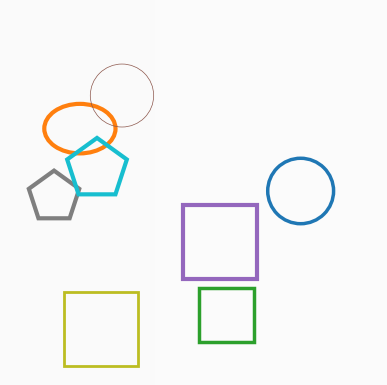[{"shape": "circle", "thickness": 2.5, "radius": 0.42, "center": [0.776, 0.504]}, {"shape": "oval", "thickness": 3, "radius": 0.46, "center": [0.206, 0.666]}, {"shape": "square", "thickness": 2.5, "radius": 0.35, "center": [0.584, 0.182]}, {"shape": "square", "thickness": 3, "radius": 0.48, "center": [0.568, 0.371]}, {"shape": "circle", "thickness": 0.5, "radius": 0.41, "center": [0.315, 0.752]}, {"shape": "pentagon", "thickness": 3, "radius": 0.34, "center": [0.139, 0.488]}, {"shape": "square", "thickness": 2, "radius": 0.48, "center": [0.261, 0.145]}, {"shape": "pentagon", "thickness": 3, "radius": 0.4, "center": [0.25, 0.561]}]